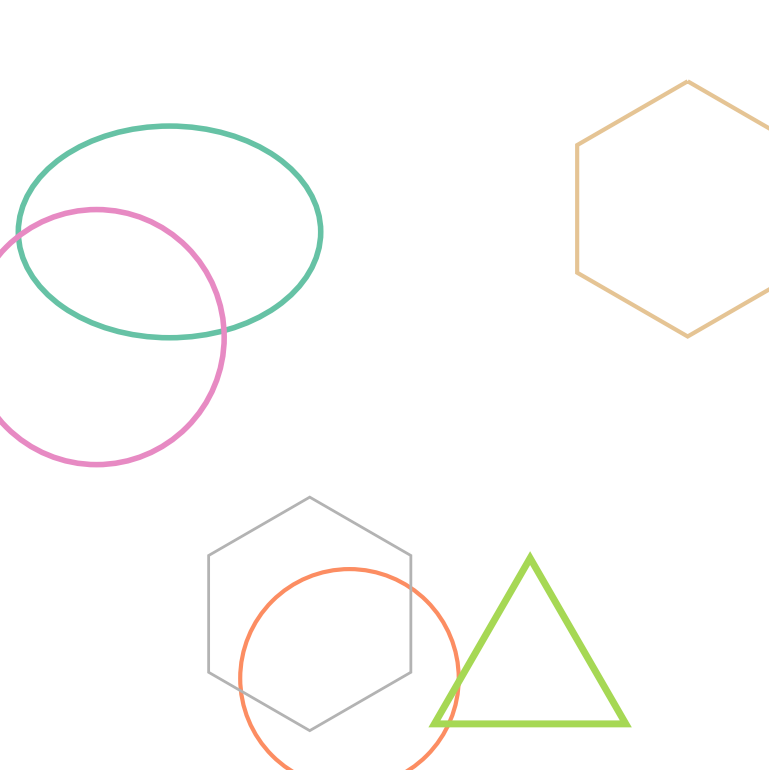[{"shape": "oval", "thickness": 2, "radius": 0.98, "center": [0.22, 0.699]}, {"shape": "circle", "thickness": 1.5, "radius": 0.71, "center": [0.454, 0.119]}, {"shape": "circle", "thickness": 2, "radius": 0.83, "center": [0.126, 0.562]}, {"shape": "triangle", "thickness": 2.5, "radius": 0.72, "center": [0.688, 0.132]}, {"shape": "hexagon", "thickness": 1.5, "radius": 0.83, "center": [0.893, 0.729]}, {"shape": "hexagon", "thickness": 1, "radius": 0.76, "center": [0.402, 0.203]}]